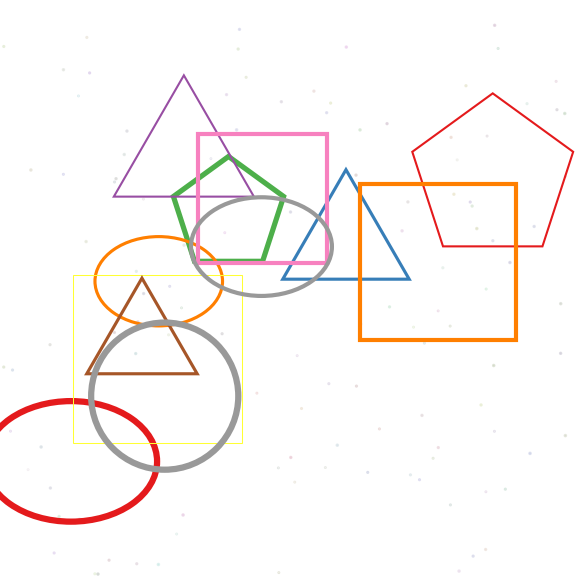[{"shape": "oval", "thickness": 3, "radius": 0.75, "center": [0.123, 0.2]}, {"shape": "pentagon", "thickness": 1, "radius": 0.73, "center": [0.853, 0.691]}, {"shape": "triangle", "thickness": 1.5, "radius": 0.63, "center": [0.599, 0.579]}, {"shape": "pentagon", "thickness": 2.5, "radius": 0.5, "center": [0.396, 0.628]}, {"shape": "triangle", "thickness": 1, "radius": 0.7, "center": [0.318, 0.729]}, {"shape": "oval", "thickness": 1.5, "radius": 0.55, "center": [0.275, 0.512]}, {"shape": "square", "thickness": 2, "radius": 0.68, "center": [0.758, 0.545]}, {"shape": "square", "thickness": 0.5, "radius": 0.73, "center": [0.273, 0.377]}, {"shape": "triangle", "thickness": 1.5, "radius": 0.55, "center": [0.246, 0.407]}, {"shape": "square", "thickness": 2, "radius": 0.56, "center": [0.455, 0.656]}, {"shape": "circle", "thickness": 3, "radius": 0.64, "center": [0.285, 0.313]}, {"shape": "oval", "thickness": 2, "radius": 0.61, "center": [0.453, 0.572]}]